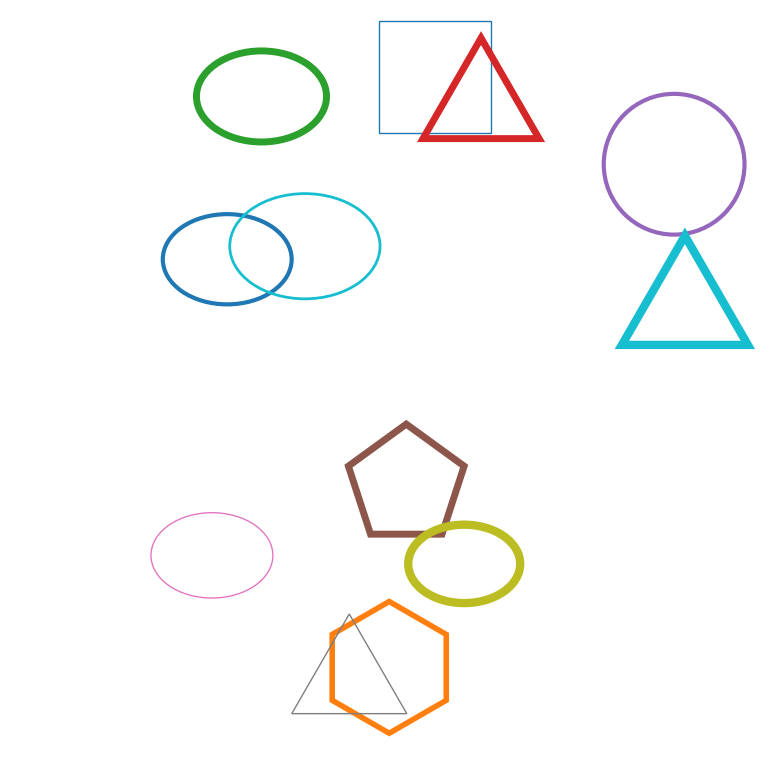[{"shape": "oval", "thickness": 1.5, "radius": 0.42, "center": [0.295, 0.663]}, {"shape": "square", "thickness": 0.5, "radius": 0.36, "center": [0.565, 0.9]}, {"shape": "hexagon", "thickness": 2, "radius": 0.43, "center": [0.505, 0.133]}, {"shape": "oval", "thickness": 2.5, "radius": 0.42, "center": [0.34, 0.875]}, {"shape": "triangle", "thickness": 2.5, "radius": 0.44, "center": [0.625, 0.864]}, {"shape": "circle", "thickness": 1.5, "radius": 0.46, "center": [0.875, 0.787]}, {"shape": "pentagon", "thickness": 2.5, "radius": 0.39, "center": [0.528, 0.37]}, {"shape": "oval", "thickness": 0.5, "radius": 0.4, "center": [0.275, 0.279]}, {"shape": "triangle", "thickness": 0.5, "radius": 0.43, "center": [0.454, 0.116]}, {"shape": "oval", "thickness": 3, "radius": 0.36, "center": [0.603, 0.268]}, {"shape": "triangle", "thickness": 3, "radius": 0.47, "center": [0.889, 0.599]}, {"shape": "oval", "thickness": 1, "radius": 0.49, "center": [0.396, 0.68]}]